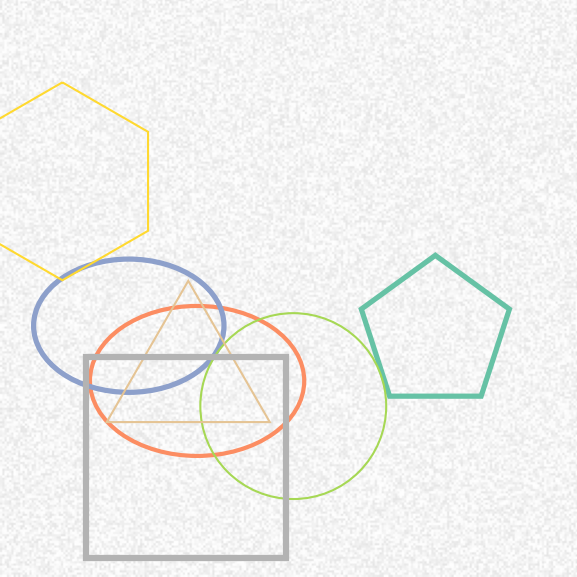[{"shape": "pentagon", "thickness": 2.5, "radius": 0.67, "center": [0.754, 0.422]}, {"shape": "oval", "thickness": 2, "radius": 0.93, "center": [0.341, 0.34]}, {"shape": "oval", "thickness": 2.5, "radius": 0.82, "center": [0.223, 0.435]}, {"shape": "circle", "thickness": 1, "radius": 0.8, "center": [0.508, 0.296]}, {"shape": "hexagon", "thickness": 1, "radius": 0.86, "center": [0.108, 0.685]}, {"shape": "triangle", "thickness": 1, "radius": 0.82, "center": [0.326, 0.35]}, {"shape": "square", "thickness": 3, "radius": 0.87, "center": [0.322, 0.207]}]